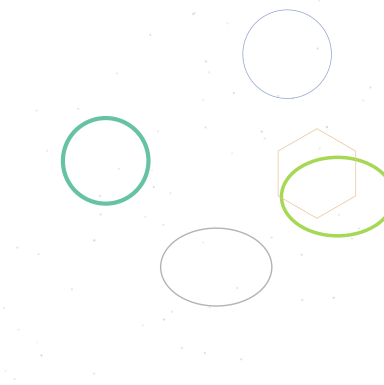[{"shape": "circle", "thickness": 3, "radius": 0.56, "center": [0.275, 0.582]}, {"shape": "circle", "thickness": 0.5, "radius": 0.58, "center": [0.746, 0.859]}, {"shape": "oval", "thickness": 2.5, "radius": 0.73, "center": [0.877, 0.489]}, {"shape": "hexagon", "thickness": 0.5, "radius": 0.58, "center": [0.823, 0.549]}, {"shape": "oval", "thickness": 1, "radius": 0.72, "center": [0.562, 0.306]}]